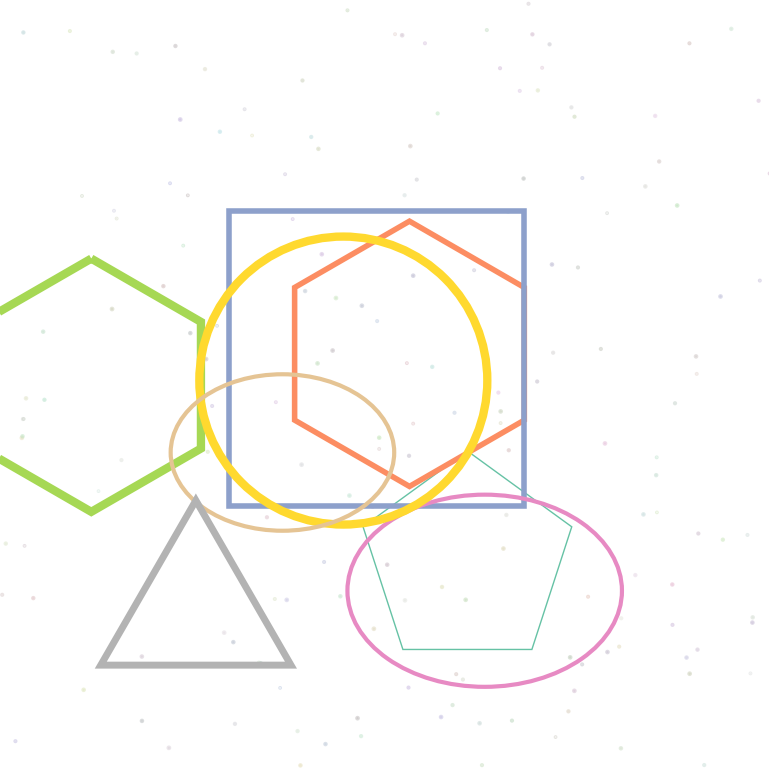[{"shape": "pentagon", "thickness": 0.5, "radius": 0.71, "center": [0.607, 0.272]}, {"shape": "hexagon", "thickness": 2, "radius": 0.86, "center": [0.532, 0.541]}, {"shape": "square", "thickness": 2, "radius": 0.96, "center": [0.489, 0.535]}, {"shape": "oval", "thickness": 1.5, "radius": 0.89, "center": [0.629, 0.233]}, {"shape": "hexagon", "thickness": 3, "radius": 0.82, "center": [0.119, 0.5]}, {"shape": "circle", "thickness": 3, "radius": 0.94, "center": [0.446, 0.506]}, {"shape": "oval", "thickness": 1.5, "radius": 0.73, "center": [0.367, 0.412]}, {"shape": "triangle", "thickness": 2.5, "radius": 0.71, "center": [0.254, 0.207]}]